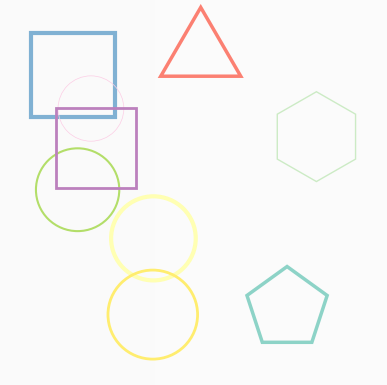[{"shape": "pentagon", "thickness": 2.5, "radius": 0.54, "center": [0.741, 0.199]}, {"shape": "circle", "thickness": 3, "radius": 0.55, "center": [0.396, 0.381]}, {"shape": "triangle", "thickness": 2.5, "radius": 0.6, "center": [0.518, 0.862]}, {"shape": "square", "thickness": 3, "radius": 0.54, "center": [0.187, 0.805]}, {"shape": "circle", "thickness": 1.5, "radius": 0.54, "center": [0.2, 0.507]}, {"shape": "circle", "thickness": 0.5, "radius": 0.42, "center": [0.235, 0.718]}, {"shape": "square", "thickness": 2, "radius": 0.52, "center": [0.248, 0.615]}, {"shape": "hexagon", "thickness": 1, "radius": 0.58, "center": [0.817, 0.645]}, {"shape": "circle", "thickness": 2, "radius": 0.58, "center": [0.394, 0.183]}]